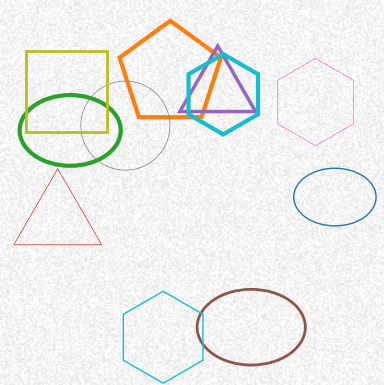[{"shape": "oval", "thickness": 1, "radius": 0.53, "center": [0.87, 0.488]}, {"shape": "pentagon", "thickness": 3, "radius": 0.69, "center": [0.442, 0.808]}, {"shape": "oval", "thickness": 3, "radius": 0.66, "center": [0.182, 0.661]}, {"shape": "triangle", "thickness": 0.5, "radius": 0.66, "center": [0.15, 0.43]}, {"shape": "triangle", "thickness": 2.5, "radius": 0.57, "center": [0.566, 0.767]}, {"shape": "oval", "thickness": 2, "radius": 0.7, "center": [0.653, 0.15]}, {"shape": "hexagon", "thickness": 0.5, "radius": 0.57, "center": [0.82, 0.735]}, {"shape": "circle", "thickness": 0.5, "radius": 0.58, "center": [0.326, 0.674]}, {"shape": "square", "thickness": 2, "radius": 0.52, "center": [0.173, 0.762]}, {"shape": "hexagon", "thickness": 3, "radius": 0.52, "center": [0.58, 0.755]}, {"shape": "hexagon", "thickness": 1, "radius": 0.6, "center": [0.424, 0.124]}]